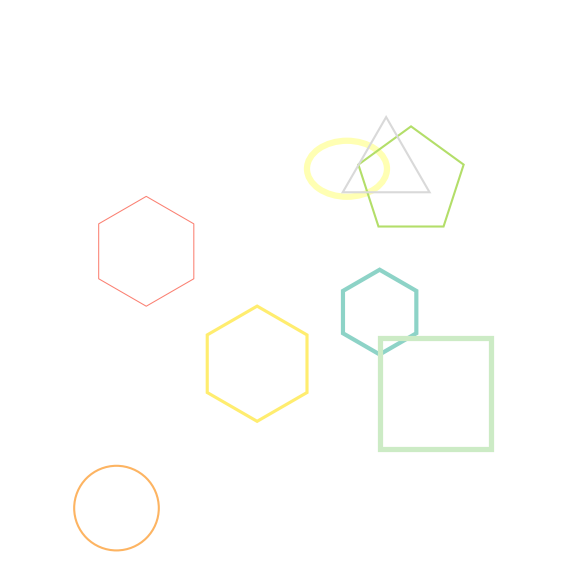[{"shape": "hexagon", "thickness": 2, "radius": 0.37, "center": [0.657, 0.459]}, {"shape": "oval", "thickness": 3, "radius": 0.35, "center": [0.601, 0.707]}, {"shape": "hexagon", "thickness": 0.5, "radius": 0.48, "center": [0.253, 0.564]}, {"shape": "circle", "thickness": 1, "radius": 0.37, "center": [0.202, 0.119]}, {"shape": "pentagon", "thickness": 1, "radius": 0.48, "center": [0.712, 0.684]}, {"shape": "triangle", "thickness": 1, "radius": 0.43, "center": [0.669, 0.71]}, {"shape": "square", "thickness": 2.5, "radius": 0.48, "center": [0.755, 0.318]}, {"shape": "hexagon", "thickness": 1.5, "radius": 0.5, "center": [0.445, 0.369]}]